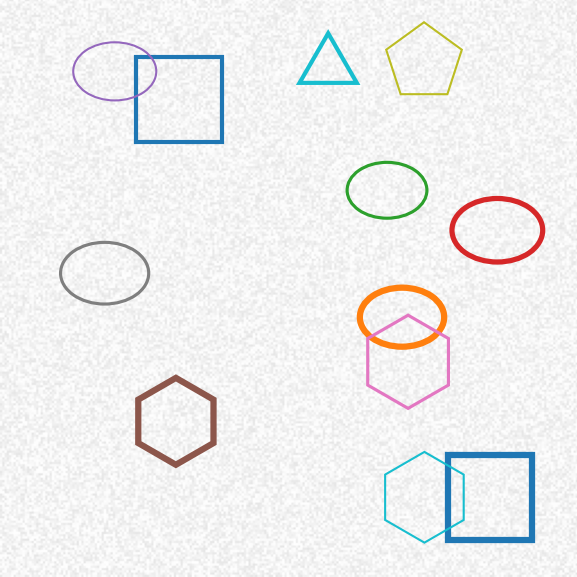[{"shape": "square", "thickness": 2, "radius": 0.37, "center": [0.31, 0.827]}, {"shape": "square", "thickness": 3, "radius": 0.36, "center": [0.849, 0.138]}, {"shape": "oval", "thickness": 3, "radius": 0.36, "center": [0.696, 0.45]}, {"shape": "oval", "thickness": 1.5, "radius": 0.35, "center": [0.67, 0.67]}, {"shape": "oval", "thickness": 2.5, "radius": 0.39, "center": [0.861, 0.6]}, {"shape": "oval", "thickness": 1, "radius": 0.36, "center": [0.199, 0.876]}, {"shape": "hexagon", "thickness": 3, "radius": 0.38, "center": [0.305, 0.27]}, {"shape": "hexagon", "thickness": 1.5, "radius": 0.4, "center": [0.707, 0.373]}, {"shape": "oval", "thickness": 1.5, "radius": 0.38, "center": [0.181, 0.526]}, {"shape": "pentagon", "thickness": 1, "radius": 0.34, "center": [0.734, 0.892]}, {"shape": "triangle", "thickness": 2, "radius": 0.29, "center": [0.568, 0.884]}, {"shape": "hexagon", "thickness": 1, "radius": 0.39, "center": [0.735, 0.138]}]